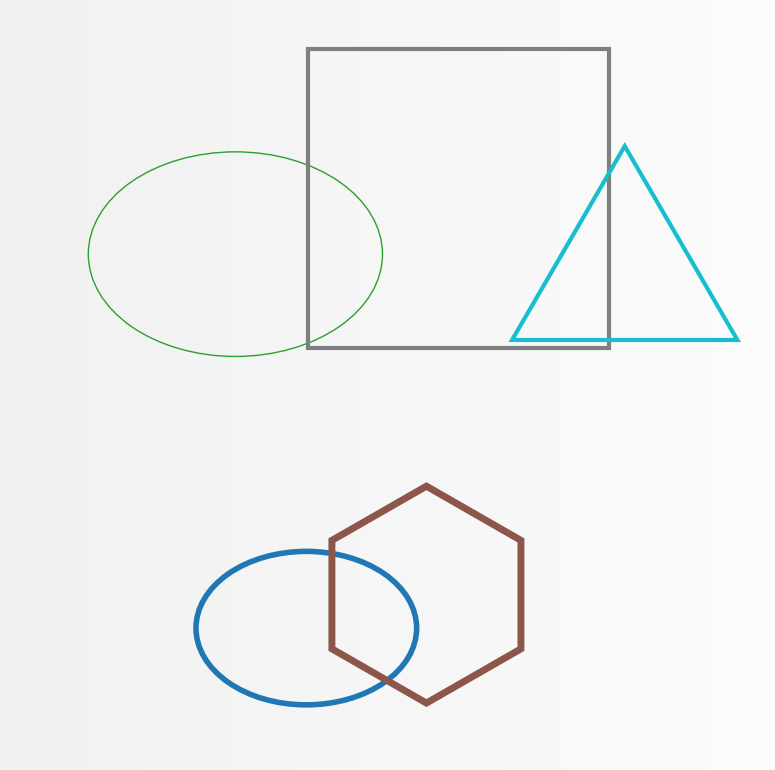[{"shape": "oval", "thickness": 2, "radius": 0.71, "center": [0.395, 0.184]}, {"shape": "oval", "thickness": 0.5, "radius": 0.95, "center": [0.304, 0.67]}, {"shape": "hexagon", "thickness": 2.5, "radius": 0.7, "center": [0.55, 0.228]}, {"shape": "square", "thickness": 1.5, "radius": 0.97, "center": [0.591, 0.743]}, {"shape": "triangle", "thickness": 1.5, "radius": 0.84, "center": [0.806, 0.642]}]